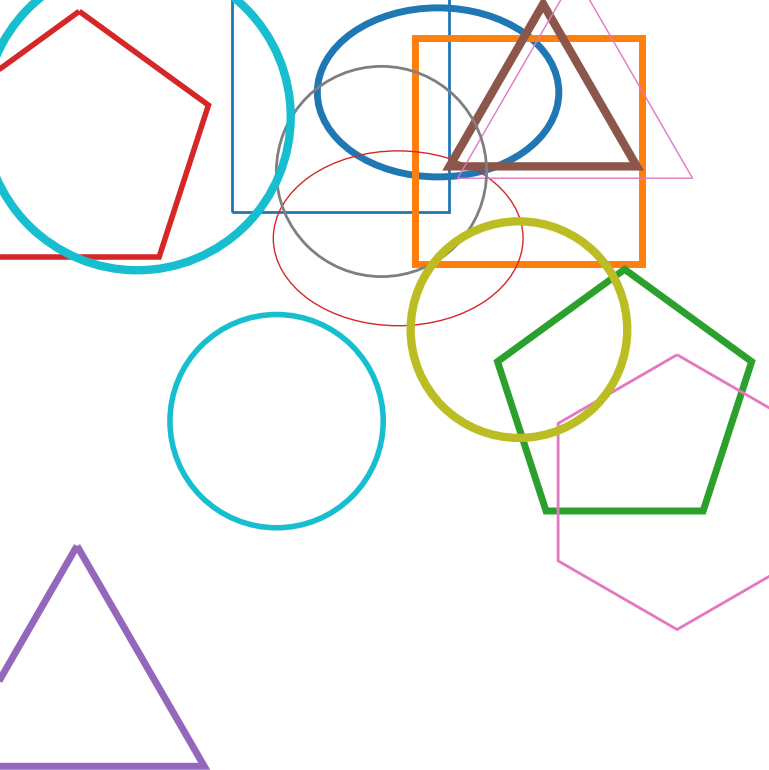[{"shape": "square", "thickness": 1, "radius": 0.71, "center": [0.442, 0.865]}, {"shape": "oval", "thickness": 2.5, "radius": 0.78, "center": [0.569, 0.88]}, {"shape": "square", "thickness": 2.5, "radius": 0.73, "center": [0.686, 0.804]}, {"shape": "pentagon", "thickness": 2.5, "radius": 0.87, "center": [0.811, 0.477]}, {"shape": "pentagon", "thickness": 2, "radius": 0.88, "center": [0.103, 0.809]}, {"shape": "oval", "thickness": 0.5, "radius": 0.81, "center": [0.517, 0.691]}, {"shape": "triangle", "thickness": 2.5, "radius": 0.95, "center": [0.1, 0.1]}, {"shape": "triangle", "thickness": 3, "radius": 0.7, "center": [0.705, 0.854]}, {"shape": "triangle", "thickness": 0.5, "radius": 0.88, "center": [0.747, 0.857]}, {"shape": "hexagon", "thickness": 1, "radius": 0.89, "center": [0.879, 0.361]}, {"shape": "circle", "thickness": 1, "radius": 0.68, "center": [0.495, 0.777]}, {"shape": "circle", "thickness": 3, "radius": 0.7, "center": [0.674, 0.572]}, {"shape": "circle", "thickness": 2, "radius": 0.69, "center": [0.359, 0.453]}, {"shape": "circle", "thickness": 3, "radius": 1.0, "center": [0.178, 0.848]}]